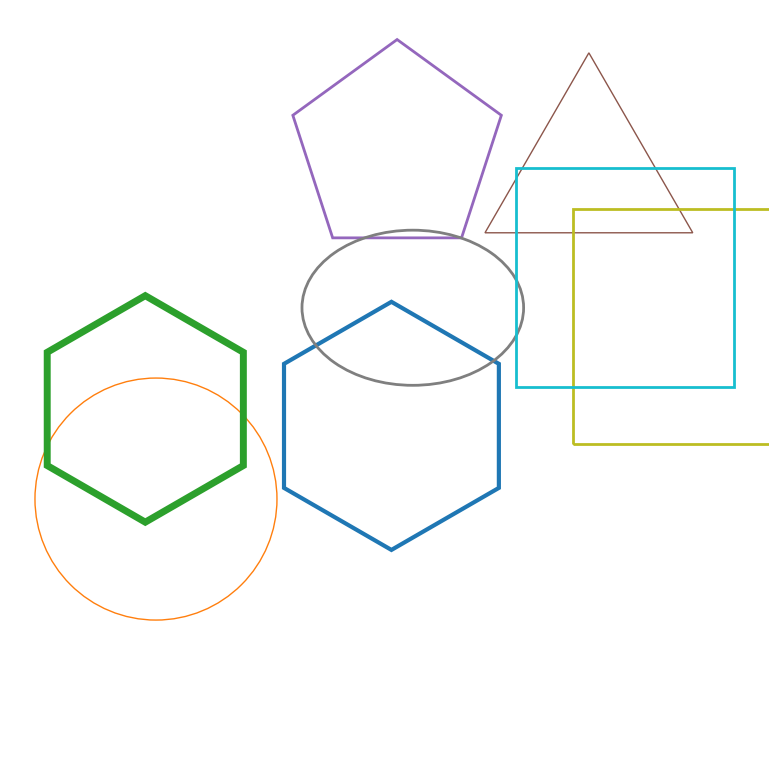[{"shape": "hexagon", "thickness": 1.5, "radius": 0.81, "center": [0.508, 0.447]}, {"shape": "circle", "thickness": 0.5, "radius": 0.79, "center": [0.203, 0.352]}, {"shape": "hexagon", "thickness": 2.5, "radius": 0.74, "center": [0.189, 0.469]}, {"shape": "pentagon", "thickness": 1, "radius": 0.71, "center": [0.516, 0.806]}, {"shape": "triangle", "thickness": 0.5, "radius": 0.78, "center": [0.765, 0.776]}, {"shape": "oval", "thickness": 1, "radius": 0.72, "center": [0.536, 0.6]}, {"shape": "square", "thickness": 1, "radius": 0.76, "center": [0.897, 0.576]}, {"shape": "square", "thickness": 1, "radius": 0.71, "center": [0.812, 0.64]}]